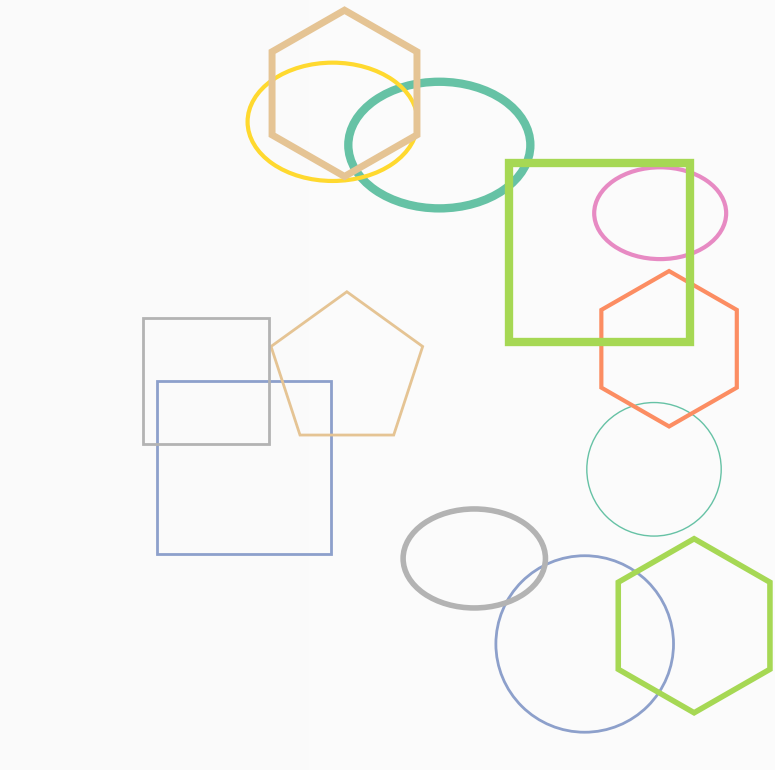[{"shape": "circle", "thickness": 0.5, "radius": 0.43, "center": [0.844, 0.391]}, {"shape": "oval", "thickness": 3, "radius": 0.59, "center": [0.567, 0.812]}, {"shape": "hexagon", "thickness": 1.5, "radius": 0.5, "center": [0.863, 0.547]}, {"shape": "square", "thickness": 1, "radius": 0.56, "center": [0.315, 0.393]}, {"shape": "circle", "thickness": 1, "radius": 0.57, "center": [0.754, 0.164]}, {"shape": "oval", "thickness": 1.5, "radius": 0.43, "center": [0.852, 0.723]}, {"shape": "square", "thickness": 3, "radius": 0.58, "center": [0.774, 0.672]}, {"shape": "hexagon", "thickness": 2, "radius": 0.57, "center": [0.896, 0.187]}, {"shape": "oval", "thickness": 1.5, "radius": 0.55, "center": [0.429, 0.842]}, {"shape": "pentagon", "thickness": 1, "radius": 0.51, "center": [0.448, 0.518]}, {"shape": "hexagon", "thickness": 2.5, "radius": 0.54, "center": [0.445, 0.879]}, {"shape": "oval", "thickness": 2, "radius": 0.46, "center": [0.612, 0.275]}, {"shape": "square", "thickness": 1, "radius": 0.41, "center": [0.266, 0.505]}]